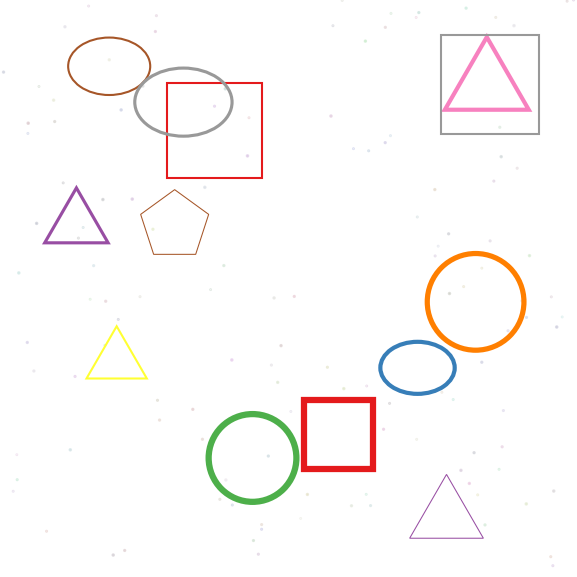[{"shape": "square", "thickness": 1, "radius": 0.41, "center": [0.372, 0.773]}, {"shape": "square", "thickness": 3, "radius": 0.3, "center": [0.586, 0.247]}, {"shape": "oval", "thickness": 2, "radius": 0.32, "center": [0.723, 0.362]}, {"shape": "circle", "thickness": 3, "radius": 0.38, "center": [0.437, 0.206]}, {"shape": "triangle", "thickness": 0.5, "radius": 0.37, "center": [0.773, 0.104]}, {"shape": "triangle", "thickness": 1.5, "radius": 0.32, "center": [0.132, 0.61]}, {"shape": "circle", "thickness": 2.5, "radius": 0.42, "center": [0.824, 0.476]}, {"shape": "triangle", "thickness": 1, "radius": 0.3, "center": [0.202, 0.374]}, {"shape": "pentagon", "thickness": 0.5, "radius": 0.31, "center": [0.302, 0.609]}, {"shape": "oval", "thickness": 1, "radius": 0.36, "center": [0.189, 0.884]}, {"shape": "triangle", "thickness": 2, "radius": 0.42, "center": [0.843, 0.851]}, {"shape": "oval", "thickness": 1.5, "radius": 0.42, "center": [0.318, 0.822]}, {"shape": "square", "thickness": 1, "radius": 0.42, "center": [0.848, 0.853]}]